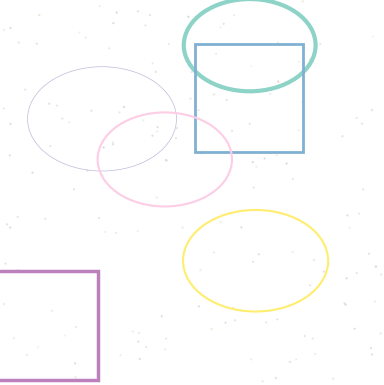[{"shape": "oval", "thickness": 3, "radius": 0.86, "center": [0.649, 0.883]}, {"shape": "oval", "thickness": 0.5, "radius": 0.97, "center": [0.265, 0.691]}, {"shape": "square", "thickness": 2, "radius": 0.7, "center": [0.647, 0.745]}, {"shape": "oval", "thickness": 1.5, "radius": 0.87, "center": [0.428, 0.586]}, {"shape": "square", "thickness": 2.5, "radius": 0.71, "center": [0.113, 0.155]}, {"shape": "oval", "thickness": 1.5, "radius": 0.94, "center": [0.664, 0.323]}]